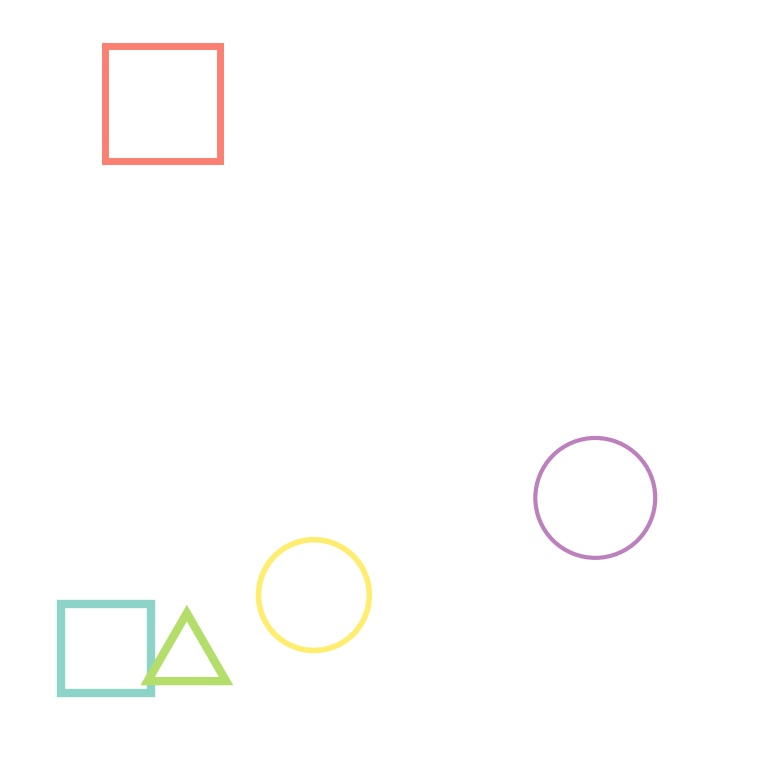[{"shape": "square", "thickness": 3, "radius": 0.29, "center": [0.138, 0.158]}, {"shape": "square", "thickness": 2.5, "radius": 0.37, "center": [0.211, 0.866]}, {"shape": "triangle", "thickness": 3, "radius": 0.29, "center": [0.243, 0.145]}, {"shape": "circle", "thickness": 1.5, "radius": 0.39, "center": [0.773, 0.353]}, {"shape": "circle", "thickness": 2, "radius": 0.36, "center": [0.408, 0.227]}]